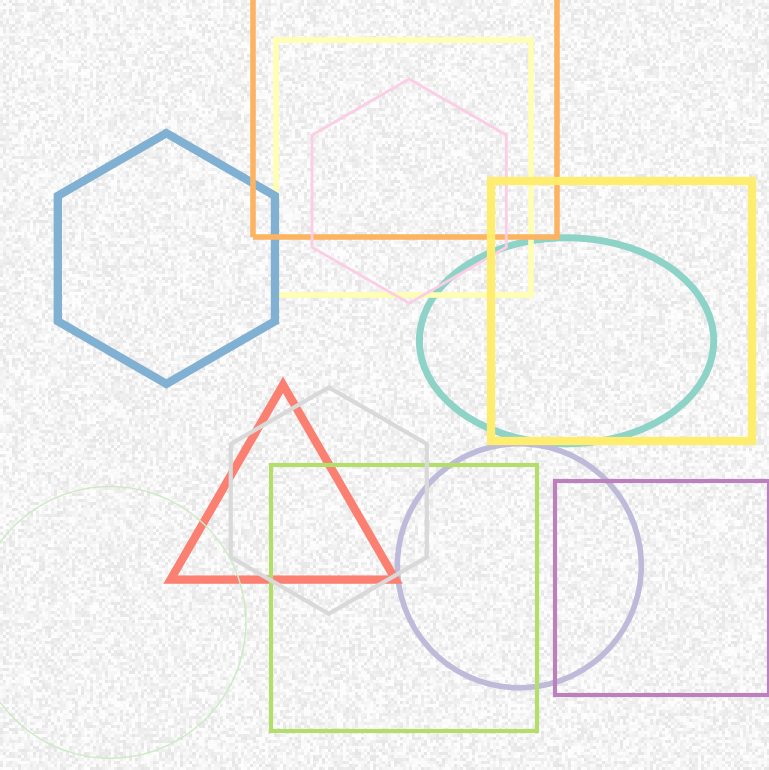[{"shape": "oval", "thickness": 2.5, "radius": 0.96, "center": [0.736, 0.557]}, {"shape": "square", "thickness": 2, "radius": 0.83, "center": [0.525, 0.783]}, {"shape": "circle", "thickness": 2, "radius": 0.79, "center": [0.674, 0.265]}, {"shape": "triangle", "thickness": 3, "radius": 0.84, "center": [0.368, 0.332]}, {"shape": "hexagon", "thickness": 3, "radius": 0.81, "center": [0.216, 0.664]}, {"shape": "square", "thickness": 2, "radius": 0.99, "center": [0.526, 0.889]}, {"shape": "square", "thickness": 1.5, "radius": 0.86, "center": [0.524, 0.224]}, {"shape": "hexagon", "thickness": 1, "radius": 0.73, "center": [0.531, 0.752]}, {"shape": "hexagon", "thickness": 1.5, "radius": 0.74, "center": [0.427, 0.35]}, {"shape": "square", "thickness": 1.5, "radius": 0.7, "center": [0.86, 0.236]}, {"shape": "circle", "thickness": 0.5, "radius": 0.88, "center": [0.143, 0.192]}, {"shape": "square", "thickness": 3, "radius": 0.85, "center": [0.807, 0.596]}]